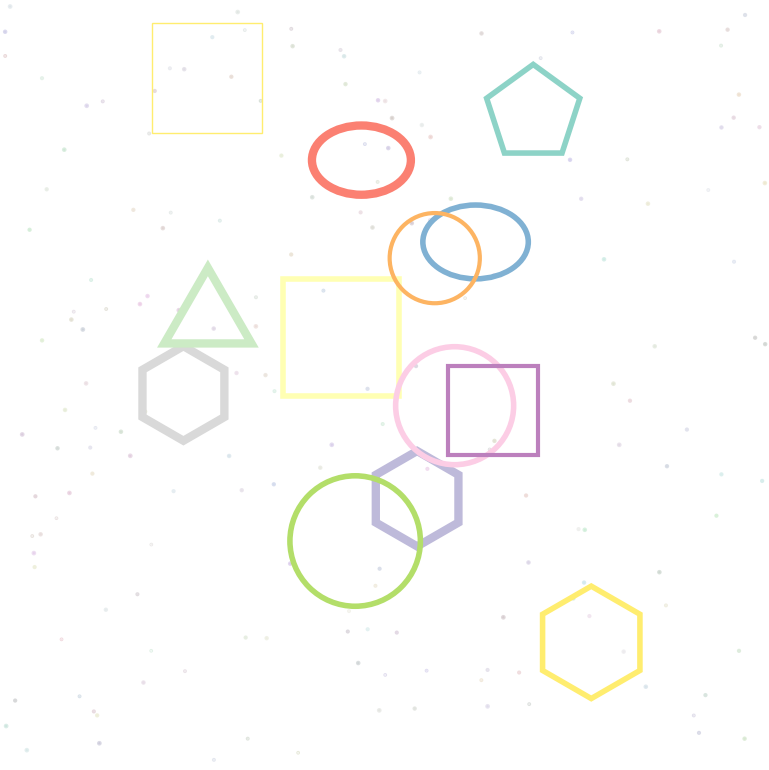[{"shape": "pentagon", "thickness": 2, "radius": 0.32, "center": [0.692, 0.853]}, {"shape": "square", "thickness": 2, "radius": 0.38, "center": [0.443, 0.562]}, {"shape": "hexagon", "thickness": 3, "radius": 0.31, "center": [0.542, 0.352]}, {"shape": "oval", "thickness": 3, "radius": 0.32, "center": [0.469, 0.792]}, {"shape": "oval", "thickness": 2, "radius": 0.34, "center": [0.618, 0.686]}, {"shape": "circle", "thickness": 1.5, "radius": 0.29, "center": [0.565, 0.665]}, {"shape": "circle", "thickness": 2, "radius": 0.42, "center": [0.461, 0.297]}, {"shape": "circle", "thickness": 2, "radius": 0.38, "center": [0.59, 0.473]}, {"shape": "hexagon", "thickness": 3, "radius": 0.31, "center": [0.238, 0.489]}, {"shape": "square", "thickness": 1.5, "radius": 0.29, "center": [0.641, 0.467]}, {"shape": "triangle", "thickness": 3, "radius": 0.33, "center": [0.27, 0.587]}, {"shape": "hexagon", "thickness": 2, "radius": 0.36, "center": [0.768, 0.166]}, {"shape": "square", "thickness": 0.5, "radius": 0.36, "center": [0.269, 0.899]}]